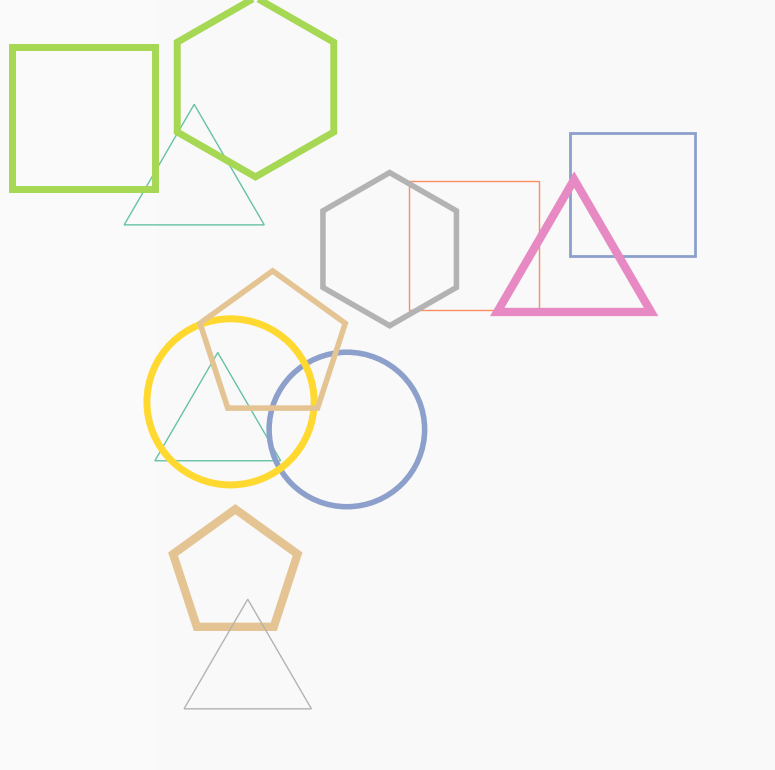[{"shape": "triangle", "thickness": 0.5, "radius": 0.52, "center": [0.251, 0.76]}, {"shape": "triangle", "thickness": 0.5, "radius": 0.47, "center": [0.281, 0.448]}, {"shape": "square", "thickness": 0.5, "radius": 0.42, "center": [0.611, 0.681]}, {"shape": "square", "thickness": 1, "radius": 0.4, "center": [0.816, 0.748]}, {"shape": "circle", "thickness": 2, "radius": 0.5, "center": [0.448, 0.442]}, {"shape": "triangle", "thickness": 3, "radius": 0.57, "center": [0.741, 0.652]}, {"shape": "hexagon", "thickness": 2.5, "radius": 0.58, "center": [0.33, 0.887]}, {"shape": "square", "thickness": 2.5, "radius": 0.46, "center": [0.108, 0.846]}, {"shape": "circle", "thickness": 2.5, "radius": 0.54, "center": [0.297, 0.478]}, {"shape": "pentagon", "thickness": 3, "radius": 0.42, "center": [0.304, 0.254]}, {"shape": "pentagon", "thickness": 2, "radius": 0.49, "center": [0.352, 0.55]}, {"shape": "hexagon", "thickness": 2, "radius": 0.5, "center": [0.503, 0.676]}, {"shape": "triangle", "thickness": 0.5, "radius": 0.47, "center": [0.32, 0.127]}]